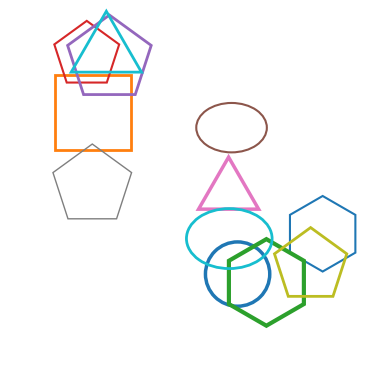[{"shape": "circle", "thickness": 2.5, "radius": 0.42, "center": [0.617, 0.288]}, {"shape": "hexagon", "thickness": 1.5, "radius": 0.49, "center": [0.838, 0.393]}, {"shape": "square", "thickness": 2, "radius": 0.49, "center": [0.242, 0.707]}, {"shape": "hexagon", "thickness": 3, "radius": 0.56, "center": [0.692, 0.266]}, {"shape": "pentagon", "thickness": 1.5, "radius": 0.44, "center": [0.225, 0.857]}, {"shape": "pentagon", "thickness": 2, "radius": 0.57, "center": [0.284, 0.847]}, {"shape": "oval", "thickness": 1.5, "radius": 0.46, "center": [0.601, 0.668]}, {"shape": "triangle", "thickness": 2.5, "radius": 0.45, "center": [0.594, 0.502]}, {"shape": "pentagon", "thickness": 1, "radius": 0.54, "center": [0.24, 0.519]}, {"shape": "pentagon", "thickness": 2, "radius": 0.49, "center": [0.807, 0.31]}, {"shape": "oval", "thickness": 2, "radius": 0.56, "center": [0.596, 0.38]}, {"shape": "triangle", "thickness": 2, "radius": 0.53, "center": [0.276, 0.865]}]